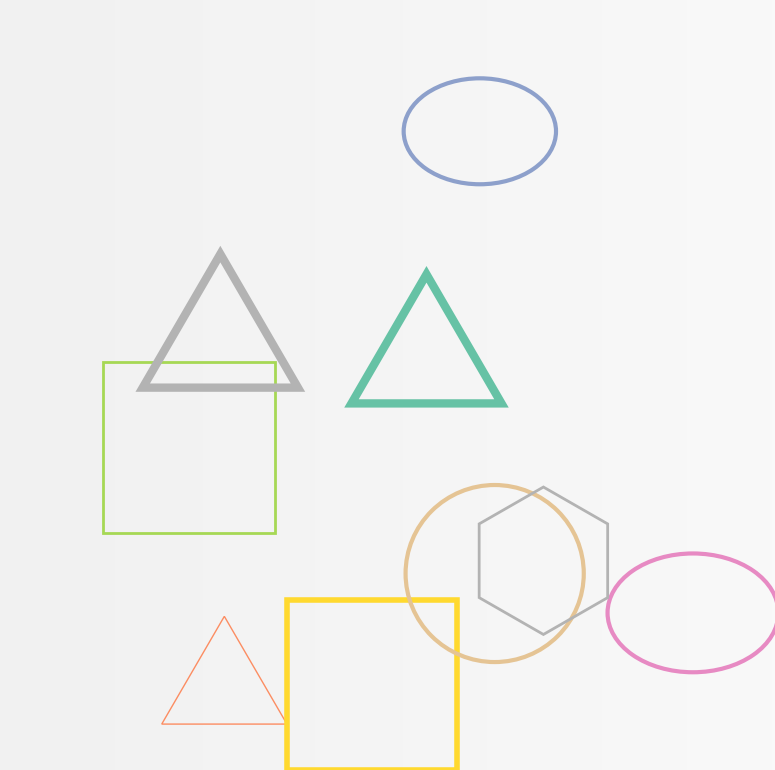[{"shape": "triangle", "thickness": 3, "radius": 0.56, "center": [0.55, 0.532]}, {"shape": "triangle", "thickness": 0.5, "radius": 0.47, "center": [0.289, 0.106]}, {"shape": "oval", "thickness": 1.5, "radius": 0.49, "center": [0.619, 0.829]}, {"shape": "oval", "thickness": 1.5, "radius": 0.55, "center": [0.894, 0.204]}, {"shape": "square", "thickness": 1, "radius": 0.55, "center": [0.244, 0.419]}, {"shape": "square", "thickness": 2, "radius": 0.55, "center": [0.48, 0.111]}, {"shape": "circle", "thickness": 1.5, "radius": 0.57, "center": [0.638, 0.255]}, {"shape": "hexagon", "thickness": 1, "radius": 0.48, "center": [0.701, 0.272]}, {"shape": "triangle", "thickness": 3, "radius": 0.58, "center": [0.284, 0.554]}]